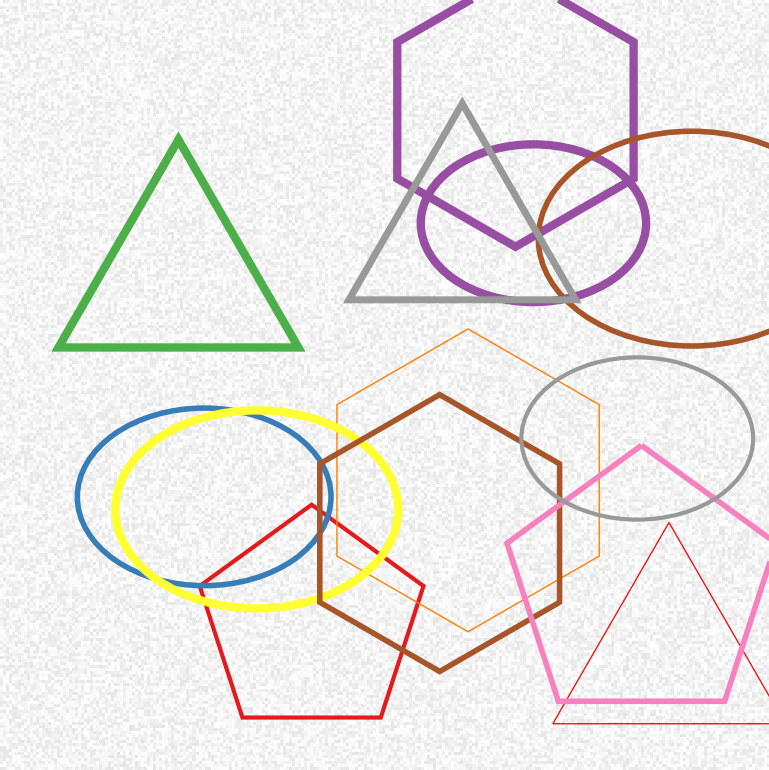[{"shape": "pentagon", "thickness": 1.5, "radius": 0.76, "center": [0.405, 0.192]}, {"shape": "triangle", "thickness": 0.5, "radius": 0.87, "center": [0.869, 0.147]}, {"shape": "oval", "thickness": 2, "radius": 0.82, "center": [0.265, 0.355]}, {"shape": "triangle", "thickness": 3, "radius": 0.9, "center": [0.232, 0.639]}, {"shape": "oval", "thickness": 3, "radius": 0.73, "center": [0.693, 0.71]}, {"shape": "hexagon", "thickness": 3, "radius": 0.89, "center": [0.669, 0.857]}, {"shape": "hexagon", "thickness": 0.5, "radius": 0.98, "center": [0.608, 0.376]}, {"shape": "oval", "thickness": 3, "radius": 0.92, "center": [0.334, 0.338]}, {"shape": "hexagon", "thickness": 2, "radius": 0.9, "center": [0.571, 0.308]}, {"shape": "oval", "thickness": 2, "radius": 1.0, "center": [0.898, 0.69]}, {"shape": "pentagon", "thickness": 2, "radius": 0.92, "center": [0.833, 0.238]}, {"shape": "oval", "thickness": 1.5, "radius": 0.75, "center": [0.828, 0.431]}, {"shape": "triangle", "thickness": 2.5, "radius": 0.85, "center": [0.6, 0.696]}]